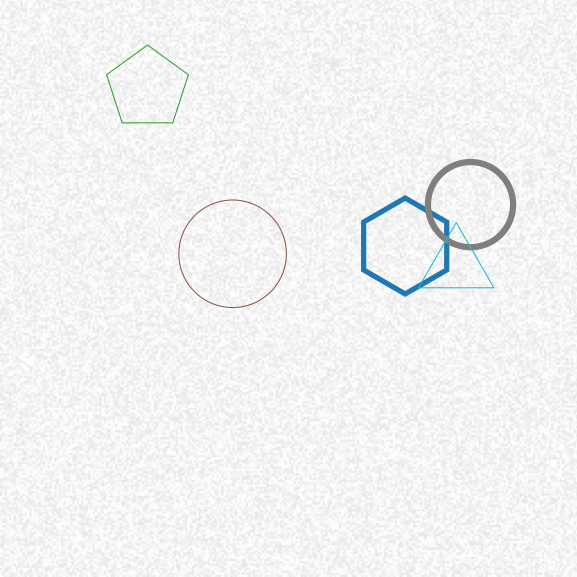[{"shape": "hexagon", "thickness": 2.5, "radius": 0.42, "center": [0.702, 0.573]}, {"shape": "pentagon", "thickness": 0.5, "radius": 0.37, "center": [0.255, 0.847]}, {"shape": "circle", "thickness": 0.5, "radius": 0.47, "center": [0.403, 0.56]}, {"shape": "circle", "thickness": 3, "radius": 0.37, "center": [0.815, 0.645]}, {"shape": "triangle", "thickness": 0.5, "radius": 0.38, "center": [0.79, 0.538]}]